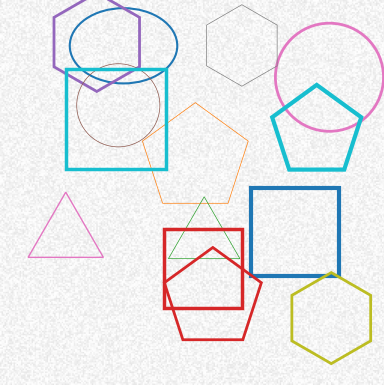[{"shape": "square", "thickness": 3, "radius": 0.57, "center": [0.767, 0.397]}, {"shape": "oval", "thickness": 1.5, "radius": 0.7, "center": [0.321, 0.881]}, {"shape": "pentagon", "thickness": 0.5, "radius": 0.72, "center": [0.507, 0.589]}, {"shape": "triangle", "thickness": 0.5, "radius": 0.54, "center": [0.53, 0.382]}, {"shape": "square", "thickness": 2.5, "radius": 0.51, "center": [0.527, 0.302]}, {"shape": "pentagon", "thickness": 2, "radius": 0.66, "center": [0.553, 0.225]}, {"shape": "hexagon", "thickness": 2, "radius": 0.64, "center": [0.251, 0.891]}, {"shape": "circle", "thickness": 0.5, "radius": 0.54, "center": [0.307, 0.726]}, {"shape": "triangle", "thickness": 1, "radius": 0.56, "center": [0.171, 0.388]}, {"shape": "circle", "thickness": 2, "radius": 0.7, "center": [0.856, 0.799]}, {"shape": "hexagon", "thickness": 0.5, "radius": 0.53, "center": [0.628, 0.882]}, {"shape": "hexagon", "thickness": 2, "radius": 0.59, "center": [0.86, 0.174]}, {"shape": "square", "thickness": 2.5, "radius": 0.65, "center": [0.301, 0.69]}, {"shape": "pentagon", "thickness": 3, "radius": 0.61, "center": [0.823, 0.658]}]